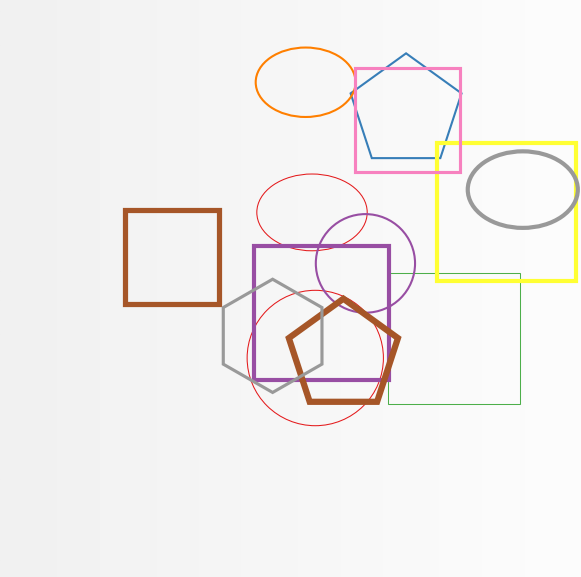[{"shape": "circle", "thickness": 0.5, "radius": 0.59, "center": [0.542, 0.379]}, {"shape": "oval", "thickness": 0.5, "radius": 0.47, "center": [0.537, 0.631]}, {"shape": "pentagon", "thickness": 1, "radius": 0.5, "center": [0.699, 0.806]}, {"shape": "square", "thickness": 0.5, "radius": 0.57, "center": [0.781, 0.413]}, {"shape": "circle", "thickness": 1, "radius": 0.43, "center": [0.629, 0.543]}, {"shape": "square", "thickness": 2, "radius": 0.58, "center": [0.553, 0.457]}, {"shape": "oval", "thickness": 1, "radius": 0.43, "center": [0.526, 0.857]}, {"shape": "square", "thickness": 2, "radius": 0.6, "center": [0.871, 0.632]}, {"shape": "square", "thickness": 2.5, "radius": 0.4, "center": [0.297, 0.554]}, {"shape": "pentagon", "thickness": 3, "radius": 0.49, "center": [0.591, 0.383]}, {"shape": "square", "thickness": 1.5, "radius": 0.45, "center": [0.701, 0.791]}, {"shape": "hexagon", "thickness": 1.5, "radius": 0.49, "center": [0.469, 0.418]}, {"shape": "oval", "thickness": 2, "radius": 0.47, "center": [0.899, 0.671]}]